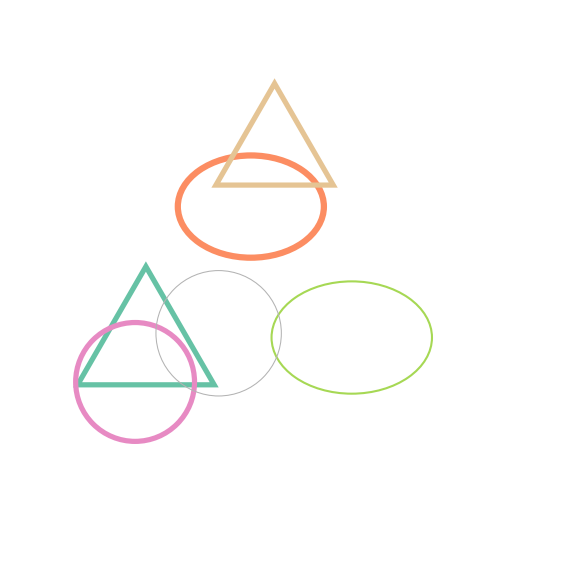[{"shape": "triangle", "thickness": 2.5, "radius": 0.68, "center": [0.253, 0.401]}, {"shape": "oval", "thickness": 3, "radius": 0.63, "center": [0.434, 0.641]}, {"shape": "circle", "thickness": 2.5, "radius": 0.51, "center": [0.234, 0.338]}, {"shape": "oval", "thickness": 1, "radius": 0.69, "center": [0.609, 0.415]}, {"shape": "triangle", "thickness": 2.5, "radius": 0.59, "center": [0.475, 0.737]}, {"shape": "circle", "thickness": 0.5, "radius": 0.54, "center": [0.379, 0.422]}]